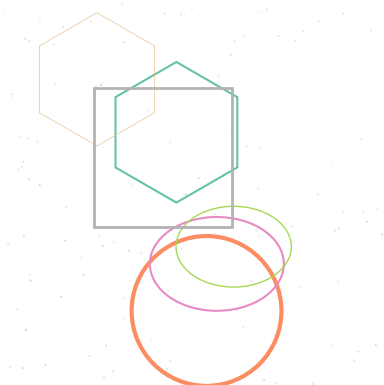[{"shape": "hexagon", "thickness": 1.5, "radius": 0.91, "center": [0.458, 0.656]}, {"shape": "circle", "thickness": 3, "radius": 0.97, "center": [0.536, 0.192]}, {"shape": "oval", "thickness": 1.5, "radius": 0.87, "center": [0.563, 0.315]}, {"shape": "oval", "thickness": 1, "radius": 0.75, "center": [0.607, 0.359]}, {"shape": "hexagon", "thickness": 0.5, "radius": 0.86, "center": [0.252, 0.794]}, {"shape": "square", "thickness": 2, "radius": 0.9, "center": [0.423, 0.591]}]